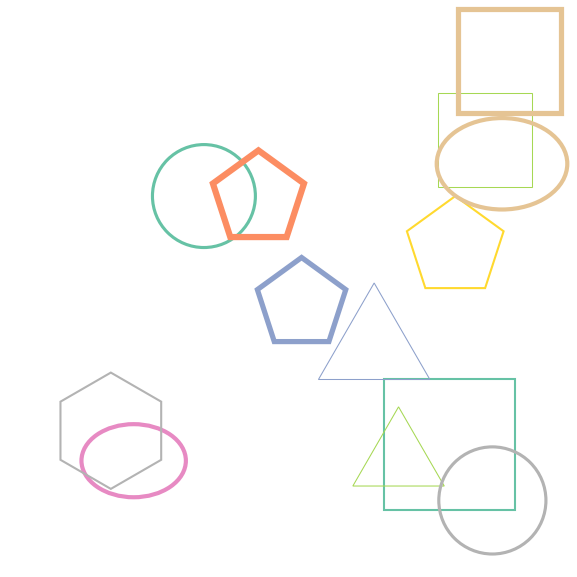[{"shape": "circle", "thickness": 1.5, "radius": 0.45, "center": [0.353, 0.66]}, {"shape": "square", "thickness": 1, "radius": 0.57, "center": [0.778, 0.229]}, {"shape": "pentagon", "thickness": 3, "radius": 0.41, "center": [0.448, 0.656]}, {"shape": "triangle", "thickness": 0.5, "radius": 0.56, "center": [0.648, 0.398]}, {"shape": "pentagon", "thickness": 2.5, "radius": 0.4, "center": [0.522, 0.473]}, {"shape": "oval", "thickness": 2, "radius": 0.45, "center": [0.231, 0.201]}, {"shape": "square", "thickness": 0.5, "radius": 0.41, "center": [0.84, 0.757]}, {"shape": "triangle", "thickness": 0.5, "radius": 0.46, "center": [0.69, 0.203]}, {"shape": "pentagon", "thickness": 1, "radius": 0.44, "center": [0.788, 0.571]}, {"shape": "square", "thickness": 2.5, "radius": 0.45, "center": [0.882, 0.894]}, {"shape": "oval", "thickness": 2, "radius": 0.57, "center": [0.869, 0.716]}, {"shape": "hexagon", "thickness": 1, "radius": 0.5, "center": [0.192, 0.253]}, {"shape": "circle", "thickness": 1.5, "radius": 0.46, "center": [0.853, 0.133]}]